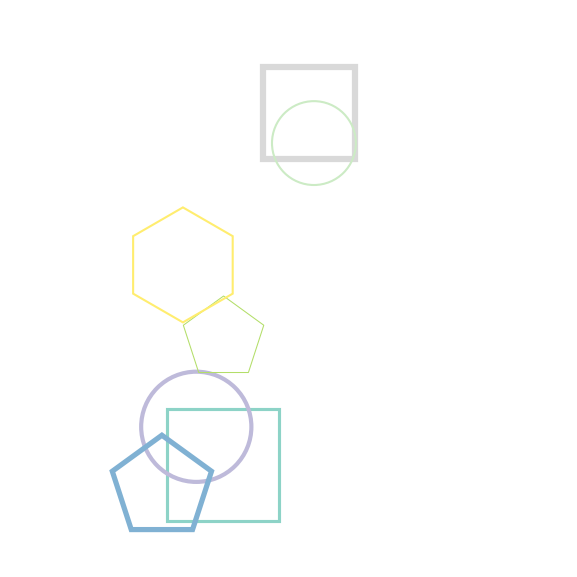[{"shape": "square", "thickness": 1.5, "radius": 0.48, "center": [0.387, 0.193]}, {"shape": "circle", "thickness": 2, "radius": 0.48, "center": [0.34, 0.26]}, {"shape": "pentagon", "thickness": 2.5, "radius": 0.45, "center": [0.28, 0.155]}, {"shape": "pentagon", "thickness": 0.5, "radius": 0.37, "center": [0.387, 0.413]}, {"shape": "square", "thickness": 3, "radius": 0.4, "center": [0.535, 0.803]}, {"shape": "circle", "thickness": 1, "radius": 0.36, "center": [0.544, 0.751]}, {"shape": "hexagon", "thickness": 1, "radius": 0.5, "center": [0.317, 0.54]}]